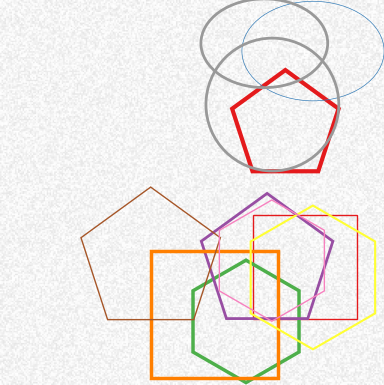[{"shape": "square", "thickness": 1, "radius": 0.68, "center": [0.792, 0.307]}, {"shape": "pentagon", "thickness": 3, "radius": 0.73, "center": [0.741, 0.673]}, {"shape": "oval", "thickness": 0.5, "radius": 0.92, "center": [0.813, 0.867]}, {"shape": "hexagon", "thickness": 2.5, "radius": 0.79, "center": [0.639, 0.165]}, {"shape": "pentagon", "thickness": 2, "radius": 0.9, "center": [0.694, 0.318]}, {"shape": "square", "thickness": 2.5, "radius": 0.82, "center": [0.557, 0.183]}, {"shape": "hexagon", "thickness": 1.5, "radius": 0.93, "center": [0.813, 0.279]}, {"shape": "pentagon", "thickness": 1, "radius": 0.95, "center": [0.391, 0.324]}, {"shape": "hexagon", "thickness": 1, "radius": 0.79, "center": [0.706, 0.323]}, {"shape": "circle", "thickness": 2, "radius": 0.86, "center": [0.707, 0.728]}, {"shape": "oval", "thickness": 2, "radius": 0.82, "center": [0.687, 0.888]}]